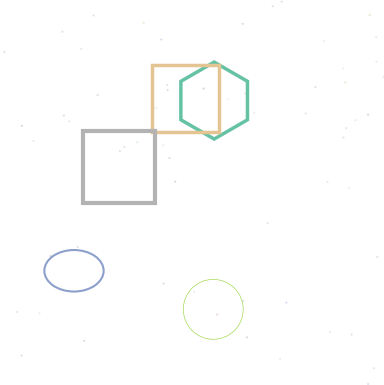[{"shape": "hexagon", "thickness": 2.5, "radius": 0.5, "center": [0.556, 0.739]}, {"shape": "oval", "thickness": 1.5, "radius": 0.39, "center": [0.192, 0.297]}, {"shape": "circle", "thickness": 0.5, "radius": 0.39, "center": [0.554, 0.197]}, {"shape": "square", "thickness": 2.5, "radius": 0.43, "center": [0.482, 0.744]}, {"shape": "square", "thickness": 3, "radius": 0.47, "center": [0.31, 0.566]}]